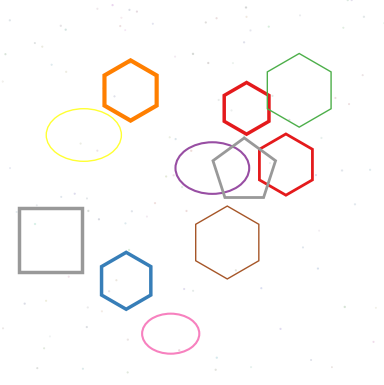[{"shape": "hexagon", "thickness": 2, "radius": 0.4, "center": [0.743, 0.573]}, {"shape": "hexagon", "thickness": 2.5, "radius": 0.34, "center": [0.64, 0.719]}, {"shape": "hexagon", "thickness": 2.5, "radius": 0.37, "center": [0.328, 0.271]}, {"shape": "hexagon", "thickness": 1, "radius": 0.48, "center": [0.777, 0.765]}, {"shape": "oval", "thickness": 1.5, "radius": 0.48, "center": [0.552, 0.563]}, {"shape": "hexagon", "thickness": 3, "radius": 0.39, "center": [0.339, 0.765]}, {"shape": "oval", "thickness": 1, "radius": 0.49, "center": [0.218, 0.649]}, {"shape": "hexagon", "thickness": 1, "radius": 0.47, "center": [0.59, 0.37]}, {"shape": "oval", "thickness": 1.5, "radius": 0.37, "center": [0.443, 0.133]}, {"shape": "square", "thickness": 2.5, "radius": 0.41, "center": [0.131, 0.377]}, {"shape": "pentagon", "thickness": 2, "radius": 0.43, "center": [0.634, 0.556]}]